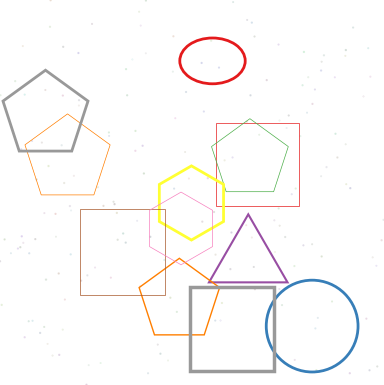[{"shape": "square", "thickness": 0.5, "radius": 0.54, "center": [0.67, 0.573]}, {"shape": "oval", "thickness": 2, "radius": 0.42, "center": [0.552, 0.842]}, {"shape": "circle", "thickness": 2, "radius": 0.6, "center": [0.811, 0.153]}, {"shape": "pentagon", "thickness": 0.5, "radius": 0.52, "center": [0.649, 0.587]}, {"shape": "triangle", "thickness": 1.5, "radius": 0.59, "center": [0.645, 0.325]}, {"shape": "pentagon", "thickness": 1, "radius": 0.55, "center": [0.466, 0.219]}, {"shape": "pentagon", "thickness": 0.5, "radius": 0.58, "center": [0.175, 0.588]}, {"shape": "hexagon", "thickness": 2, "radius": 0.48, "center": [0.497, 0.473]}, {"shape": "square", "thickness": 0.5, "radius": 0.56, "center": [0.318, 0.346]}, {"shape": "hexagon", "thickness": 0.5, "radius": 0.47, "center": [0.47, 0.407]}, {"shape": "pentagon", "thickness": 2, "radius": 0.58, "center": [0.118, 0.702]}, {"shape": "square", "thickness": 2.5, "radius": 0.55, "center": [0.603, 0.145]}]